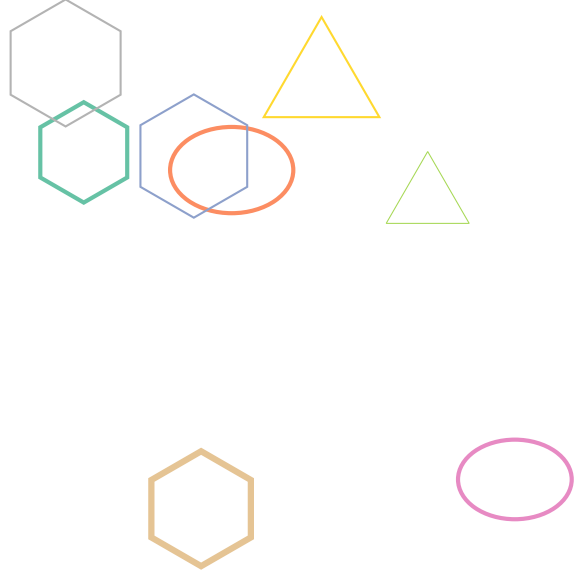[{"shape": "hexagon", "thickness": 2, "radius": 0.43, "center": [0.145, 0.735]}, {"shape": "oval", "thickness": 2, "radius": 0.53, "center": [0.401, 0.705]}, {"shape": "hexagon", "thickness": 1, "radius": 0.53, "center": [0.336, 0.729]}, {"shape": "oval", "thickness": 2, "radius": 0.49, "center": [0.892, 0.169]}, {"shape": "triangle", "thickness": 0.5, "radius": 0.41, "center": [0.741, 0.654]}, {"shape": "triangle", "thickness": 1, "radius": 0.58, "center": [0.557, 0.854]}, {"shape": "hexagon", "thickness": 3, "radius": 0.5, "center": [0.348, 0.118]}, {"shape": "hexagon", "thickness": 1, "radius": 0.55, "center": [0.114, 0.89]}]